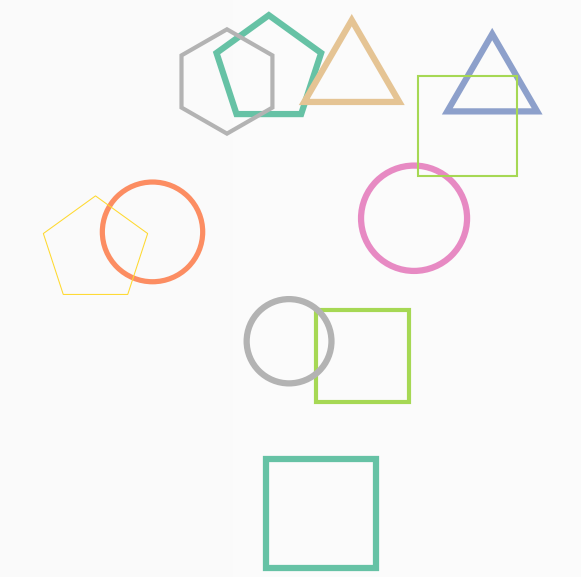[{"shape": "pentagon", "thickness": 3, "radius": 0.47, "center": [0.463, 0.878]}, {"shape": "square", "thickness": 3, "radius": 0.47, "center": [0.552, 0.109]}, {"shape": "circle", "thickness": 2.5, "radius": 0.43, "center": [0.262, 0.598]}, {"shape": "triangle", "thickness": 3, "radius": 0.45, "center": [0.847, 0.851]}, {"shape": "circle", "thickness": 3, "radius": 0.46, "center": [0.712, 0.621]}, {"shape": "square", "thickness": 2, "radius": 0.4, "center": [0.624, 0.382]}, {"shape": "square", "thickness": 1, "radius": 0.43, "center": [0.804, 0.781]}, {"shape": "pentagon", "thickness": 0.5, "radius": 0.47, "center": [0.164, 0.566]}, {"shape": "triangle", "thickness": 3, "radius": 0.47, "center": [0.605, 0.87]}, {"shape": "hexagon", "thickness": 2, "radius": 0.45, "center": [0.39, 0.858]}, {"shape": "circle", "thickness": 3, "radius": 0.36, "center": [0.497, 0.408]}]